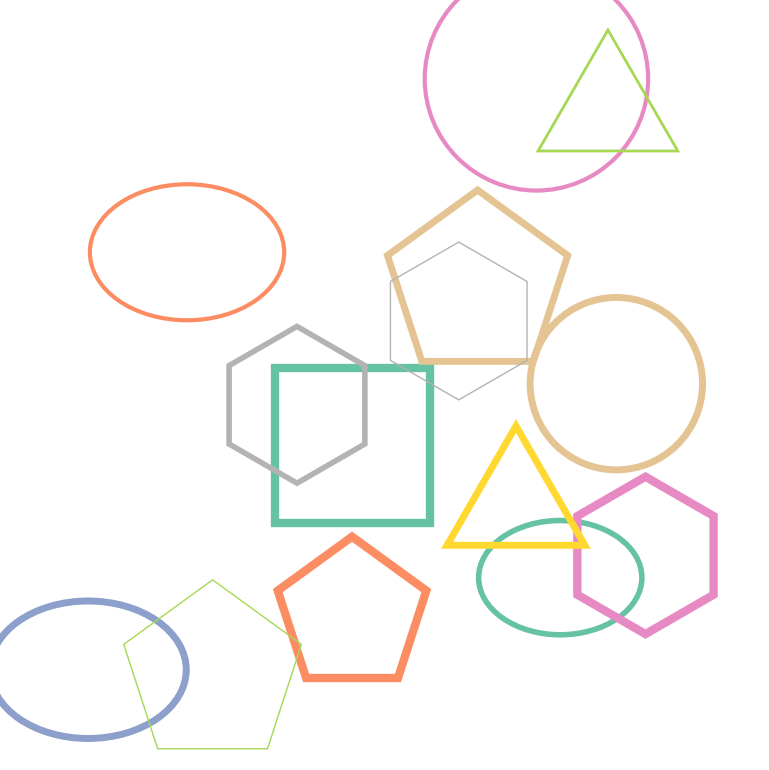[{"shape": "oval", "thickness": 2, "radius": 0.53, "center": [0.728, 0.25]}, {"shape": "square", "thickness": 3, "radius": 0.5, "center": [0.458, 0.421]}, {"shape": "pentagon", "thickness": 3, "radius": 0.51, "center": [0.457, 0.202]}, {"shape": "oval", "thickness": 1.5, "radius": 0.63, "center": [0.243, 0.672]}, {"shape": "oval", "thickness": 2.5, "radius": 0.64, "center": [0.114, 0.13]}, {"shape": "circle", "thickness": 1.5, "radius": 0.73, "center": [0.697, 0.898]}, {"shape": "hexagon", "thickness": 3, "radius": 0.51, "center": [0.838, 0.279]}, {"shape": "pentagon", "thickness": 0.5, "radius": 0.61, "center": [0.276, 0.126]}, {"shape": "triangle", "thickness": 1, "radius": 0.52, "center": [0.79, 0.856]}, {"shape": "triangle", "thickness": 2.5, "radius": 0.52, "center": [0.67, 0.343]}, {"shape": "pentagon", "thickness": 2.5, "radius": 0.62, "center": [0.62, 0.63]}, {"shape": "circle", "thickness": 2.5, "radius": 0.56, "center": [0.8, 0.502]}, {"shape": "hexagon", "thickness": 0.5, "radius": 0.51, "center": [0.596, 0.583]}, {"shape": "hexagon", "thickness": 2, "radius": 0.51, "center": [0.386, 0.474]}]